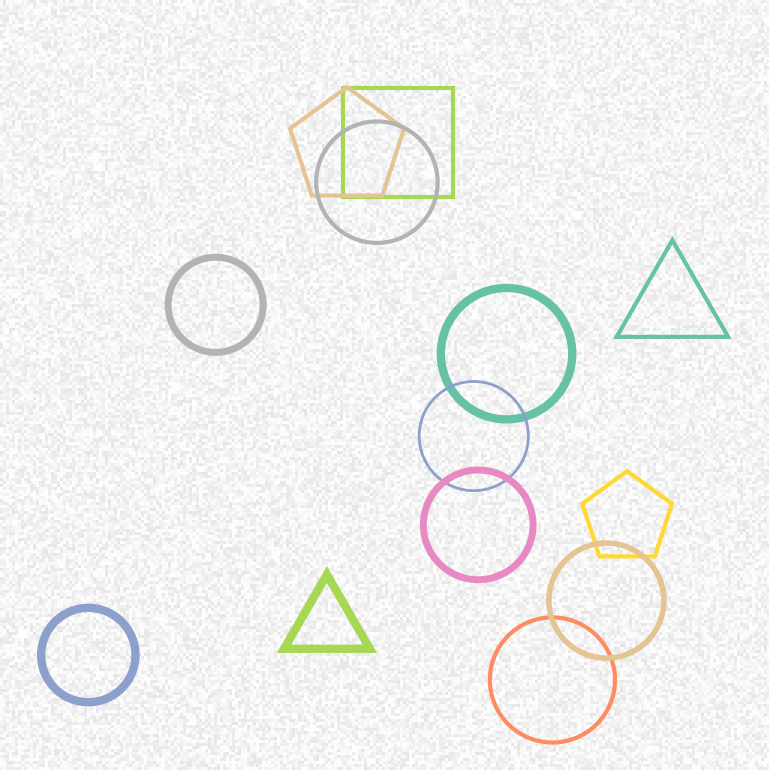[{"shape": "triangle", "thickness": 1.5, "radius": 0.42, "center": [0.873, 0.604]}, {"shape": "circle", "thickness": 3, "radius": 0.43, "center": [0.658, 0.541]}, {"shape": "circle", "thickness": 1.5, "radius": 0.41, "center": [0.717, 0.117]}, {"shape": "circle", "thickness": 1, "radius": 0.35, "center": [0.615, 0.434]}, {"shape": "circle", "thickness": 3, "radius": 0.31, "center": [0.115, 0.149]}, {"shape": "circle", "thickness": 2.5, "radius": 0.36, "center": [0.621, 0.318]}, {"shape": "square", "thickness": 1.5, "radius": 0.35, "center": [0.517, 0.815]}, {"shape": "triangle", "thickness": 3, "radius": 0.32, "center": [0.425, 0.19]}, {"shape": "pentagon", "thickness": 1.5, "radius": 0.31, "center": [0.814, 0.327]}, {"shape": "circle", "thickness": 2, "radius": 0.37, "center": [0.788, 0.22]}, {"shape": "pentagon", "thickness": 1.5, "radius": 0.39, "center": [0.451, 0.809]}, {"shape": "circle", "thickness": 2.5, "radius": 0.31, "center": [0.28, 0.604]}, {"shape": "circle", "thickness": 1.5, "radius": 0.39, "center": [0.49, 0.763]}]